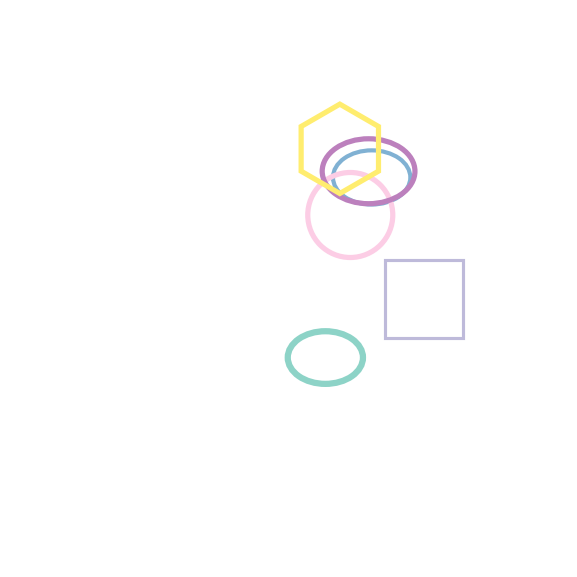[{"shape": "oval", "thickness": 3, "radius": 0.33, "center": [0.563, 0.38]}, {"shape": "square", "thickness": 1.5, "radius": 0.34, "center": [0.734, 0.481]}, {"shape": "oval", "thickness": 2, "radius": 0.33, "center": [0.644, 0.692]}, {"shape": "circle", "thickness": 2.5, "radius": 0.37, "center": [0.607, 0.627]}, {"shape": "oval", "thickness": 2.5, "radius": 0.4, "center": [0.638, 0.703]}, {"shape": "hexagon", "thickness": 2.5, "radius": 0.39, "center": [0.588, 0.741]}]